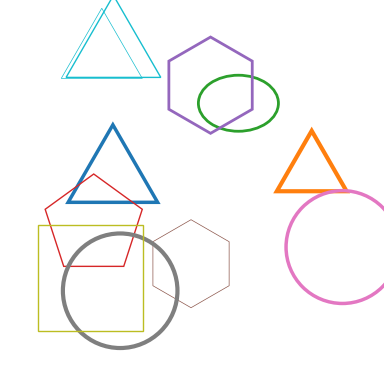[{"shape": "triangle", "thickness": 2.5, "radius": 0.67, "center": [0.293, 0.542]}, {"shape": "triangle", "thickness": 3, "radius": 0.52, "center": [0.81, 0.556]}, {"shape": "oval", "thickness": 2, "radius": 0.52, "center": [0.619, 0.732]}, {"shape": "pentagon", "thickness": 1, "radius": 0.66, "center": [0.243, 0.415]}, {"shape": "hexagon", "thickness": 2, "radius": 0.63, "center": [0.547, 0.779]}, {"shape": "hexagon", "thickness": 0.5, "radius": 0.57, "center": [0.496, 0.315]}, {"shape": "circle", "thickness": 2.5, "radius": 0.73, "center": [0.889, 0.358]}, {"shape": "circle", "thickness": 3, "radius": 0.74, "center": [0.312, 0.245]}, {"shape": "square", "thickness": 1, "radius": 0.69, "center": [0.235, 0.277]}, {"shape": "triangle", "thickness": 0.5, "radius": 0.61, "center": [0.264, 0.857]}, {"shape": "triangle", "thickness": 1, "radius": 0.71, "center": [0.295, 0.87]}]